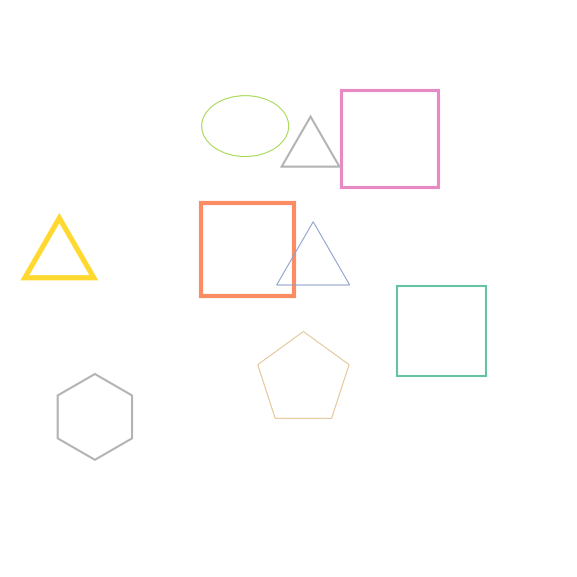[{"shape": "square", "thickness": 1, "radius": 0.39, "center": [0.765, 0.426]}, {"shape": "square", "thickness": 2, "radius": 0.4, "center": [0.429, 0.567]}, {"shape": "triangle", "thickness": 0.5, "radius": 0.37, "center": [0.542, 0.542]}, {"shape": "square", "thickness": 1.5, "radius": 0.42, "center": [0.674, 0.759]}, {"shape": "oval", "thickness": 0.5, "radius": 0.38, "center": [0.425, 0.781]}, {"shape": "triangle", "thickness": 2.5, "radius": 0.34, "center": [0.103, 0.553]}, {"shape": "pentagon", "thickness": 0.5, "radius": 0.42, "center": [0.525, 0.342]}, {"shape": "hexagon", "thickness": 1, "radius": 0.37, "center": [0.164, 0.277]}, {"shape": "triangle", "thickness": 1, "radius": 0.29, "center": [0.538, 0.739]}]